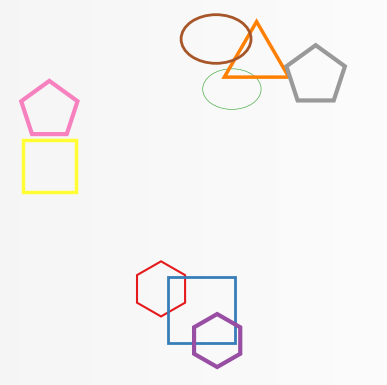[{"shape": "hexagon", "thickness": 1.5, "radius": 0.36, "center": [0.416, 0.25]}, {"shape": "square", "thickness": 2, "radius": 0.43, "center": [0.52, 0.195]}, {"shape": "oval", "thickness": 0.5, "radius": 0.38, "center": [0.598, 0.769]}, {"shape": "hexagon", "thickness": 3, "radius": 0.34, "center": [0.56, 0.115]}, {"shape": "triangle", "thickness": 2.5, "radius": 0.48, "center": [0.662, 0.848]}, {"shape": "square", "thickness": 2.5, "radius": 0.34, "center": [0.128, 0.57]}, {"shape": "oval", "thickness": 2, "radius": 0.45, "center": [0.558, 0.899]}, {"shape": "pentagon", "thickness": 3, "radius": 0.38, "center": [0.127, 0.713]}, {"shape": "pentagon", "thickness": 3, "radius": 0.4, "center": [0.815, 0.803]}]